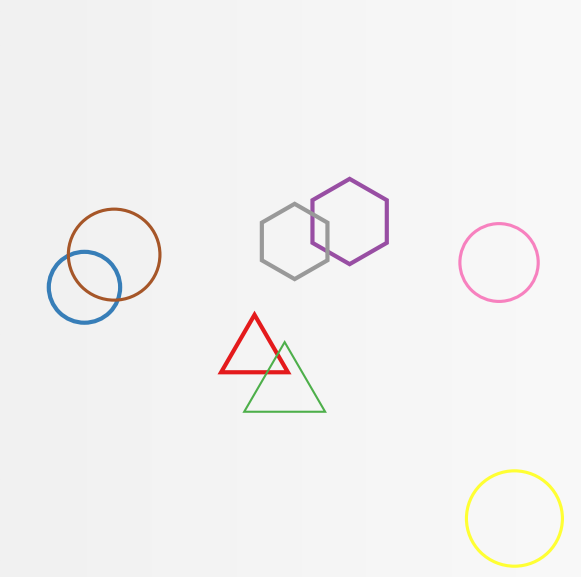[{"shape": "triangle", "thickness": 2, "radius": 0.33, "center": [0.438, 0.388]}, {"shape": "circle", "thickness": 2, "radius": 0.31, "center": [0.145, 0.502]}, {"shape": "triangle", "thickness": 1, "radius": 0.4, "center": [0.49, 0.326]}, {"shape": "hexagon", "thickness": 2, "radius": 0.37, "center": [0.602, 0.616]}, {"shape": "circle", "thickness": 1.5, "radius": 0.41, "center": [0.885, 0.101]}, {"shape": "circle", "thickness": 1.5, "radius": 0.39, "center": [0.196, 0.558]}, {"shape": "circle", "thickness": 1.5, "radius": 0.34, "center": [0.859, 0.545]}, {"shape": "hexagon", "thickness": 2, "radius": 0.33, "center": [0.507, 0.581]}]